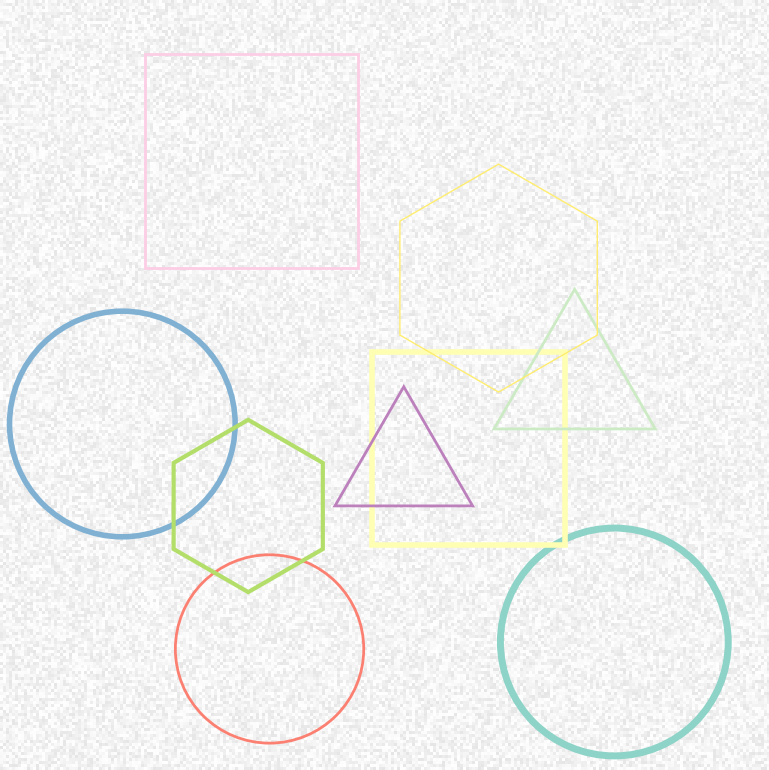[{"shape": "circle", "thickness": 2.5, "radius": 0.74, "center": [0.798, 0.166]}, {"shape": "square", "thickness": 2, "radius": 0.63, "center": [0.608, 0.417]}, {"shape": "circle", "thickness": 1, "radius": 0.61, "center": [0.35, 0.157]}, {"shape": "circle", "thickness": 2, "radius": 0.73, "center": [0.159, 0.449]}, {"shape": "hexagon", "thickness": 1.5, "radius": 0.56, "center": [0.322, 0.343]}, {"shape": "square", "thickness": 1, "radius": 0.69, "center": [0.327, 0.791]}, {"shape": "triangle", "thickness": 1, "radius": 0.52, "center": [0.524, 0.395]}, {"shape": "triangle", "thickness": 1, "radius": 0.6, "center": [0.746, 0.503]}, {"shape": "hexagon", "thickness": 0.5, "radius": 0.74, "center": [0.648, 0.639]}]